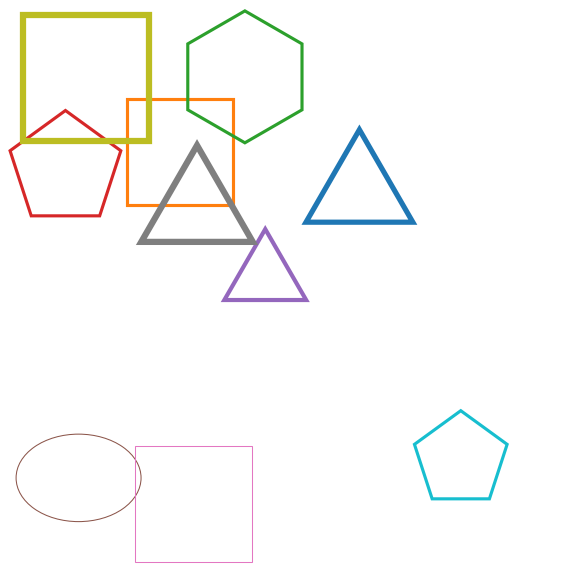[{"shape": "triangle", "thickness": 2.5, "radius": 0.53, "center": [0.622, 0.668]}, {"shape": "square", "thickness": 1.5, "radius": 0.46, "center": [0.312, 0.736]}, {"shape": "hexagon", "thickness": 1.5, "radius": 0.57, "center": [0.424, 0.866]}, {"shape": "pentagon", "thickness": 1.5, "radius": 0.5, "center": [0.113, 0.707]}, {"shape": "triangle", "thickness": 2, "radius": 0.41, "center": [0.459, 0.521]}, {"shape": "oval", "thickness": 0.5, "radius": 0.54, "center": [0.136, 0.172]}, {"shape": "square", "thickness": 0.5, "radius": 0.5, "center": [0.335, 0.127]}, {"shape": "triangle", "thickness": 3, "radius": 0.56, "center": [0.341, 0.636]}, {"shape": "square", "thickness": 3, "radius": 0.55, "center": [0.149, 0.864]}, {"shape": "pentagon", "thickness": 1.5, "radius": 0.42, "center": [0.798, 0.204]}]